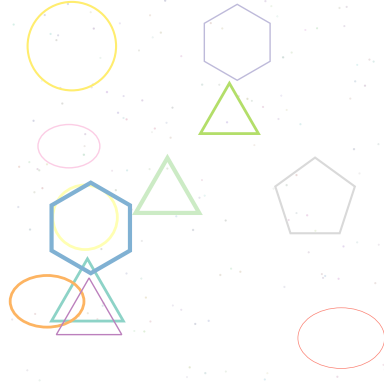[{"shape": "triangle", "thickness": 2, "radius": 0.54, "center": [0.227, 0.22]}, {"shape": "circle", "thickness": 2, "radius": 0.42, "center": [0.221, 0.436]}, {"shape": "hexagon", "thickness": 1, "radius": 0.49, "center": [0.616, 0.89]}, {"shape": "oval", "thickness": 0.5, "radius": 0.56, "center": [0.886, 0.122]}, {"shape": "hexagon", "thickness": 3, "radius": 0.59, "center": [0.236, 0.408]}, {"shape": "oval", "thickness": 2, "radius": 0.48, "center": [0.122, 0.217]}, {"shape": "triangle", "thickness": 2, "radius": 0.44, "center": [0.596, 0.697]}, {"shape": "oval", "thickness": 1, "radius": 0.4, "center": [0.179, 0.62]}, {"shape": "pentagon", "thickness": 1.5, "radius": 0.54, "center": [0.818, 0.482]}, {"shape": "triangle", "thickness": 1, "radius": 0.49, "center": [0.231, 0.18]}, {"shape": "triangle", "thickness": 3, "radius": 0.48, "center": [0.435, 0.495]}, {"shape": "circle", "thickness": 1.5, "radius": 0.57, "center": [0.187, 0.88]}]